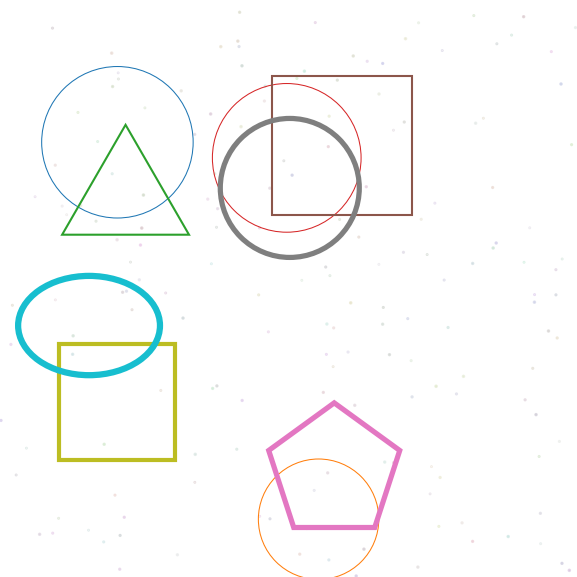[{"shape": "circle", "thickness": 0.5, "radius": 0.66, "center": [0.203, 0.753]}, {"shape": "circle", "thickness": 0.5, "radius": 0.52, "center": [0.552, 0.1]}, {"shape": "triangle", "thickness": 1, "radius": 0.63, "center": [0.217, 0.656]}, {"shape": "circle", "thickness": 0.5, "radius": 0.64, "center": [0.497, 0.726]}, {"shape": "square", "thickness": 1, "radius": 0.6, "center": [0.592, 0.747]}, {"shape": "pentagon", "thickness": 2.5, "radius": 0.6, "center": [0.579, 0.182]}, {"shape": "circle", "thickness": 2.5, "radius": 0.6, "center": [0.502, 0.674]}, {"shape": "square", "thickness": 2, "radius": 0.5, "center": [0.202, 0.303]}, {"shape": "oval", "thickness": 3, "radius": 0.61, "center": [0.154, 0.435]}]